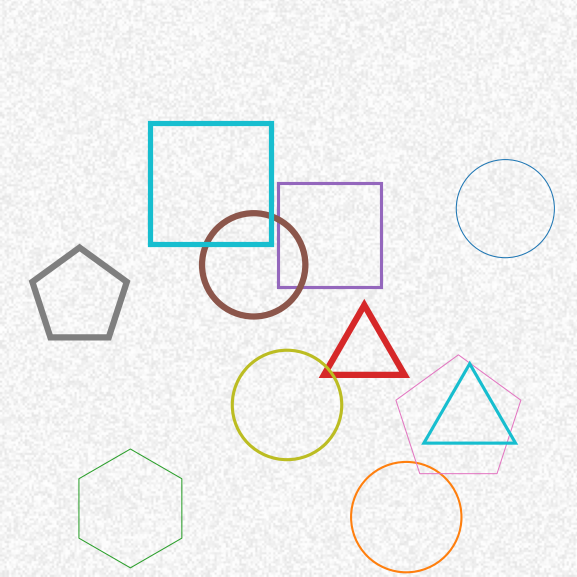[{"shape": "circle", "thickness": 0.5, "radius": 0.42, "center": [0.875, 0.638]}, {"shape": "circle", "thickness": 1, "radius": 0.48, "center": [0.704, 0.104]}, {"shape": "hexagon", "thickness": 0.5, "radius": 0.51, "center": [0.226, 0.119]}, {"shape": "triangle", "thickness": 3, "radius": 0.4, "center": [0.631, 0.39]}, {"shape": "square", "thickness": 1.5, "radius": 0.45, "center": [0.571, 0.592]}, {"shape": "circle", "thickness": 3, "radius": 0.45, "center": [0.439, 0.541]}, {"shape": "pentagon", "thickness": 0.5, "radius": 0.57, "center": [0.794, 0.271]}, {"shape": "pentagon", "thickness": 3, "radius": 0.43, "center": [0.138, 0.484]}, {"shape": "circle", "thickness": 1.5, "radius": 0.47, "center": [0.497, 0.298]}, {"shape": "square", "thickness": 2.5, "radius": 0.53, "center": [0.365, 0.681]}, {"shape": "triangle", "thickness": 1.5, "radius": 0.46, "center": [0.813, 0.278]}]